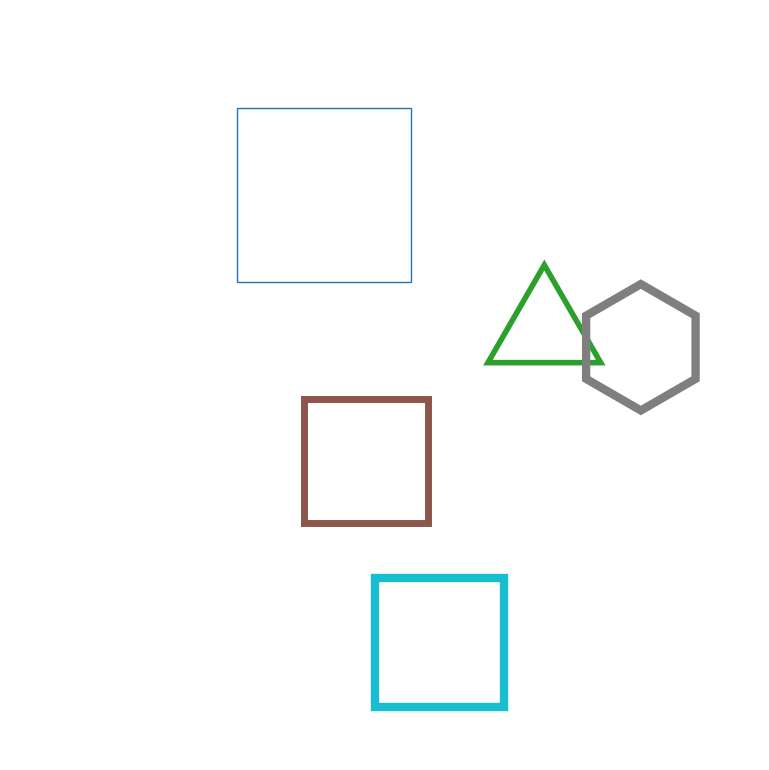[{"shape": "square", "thickness": 0.5, "radius": 0.57, "center": [0.421, 0.747]}, {"shape": "triangle", "thickness": 2, "radius": 0.42, "center": [0.707, 0.571]}, {"shape": "square", "thickness": 2.5, "radius": 0.4, "center": [0.475, 0.401]}, {"shape": "hexagon", "thickness": 3, "radius": 0.41, "center": [0.832, 0.549]}, {"shape": "square", "thickness": 3, "radius": 0.42, "center": [0.571, 0.166]}]